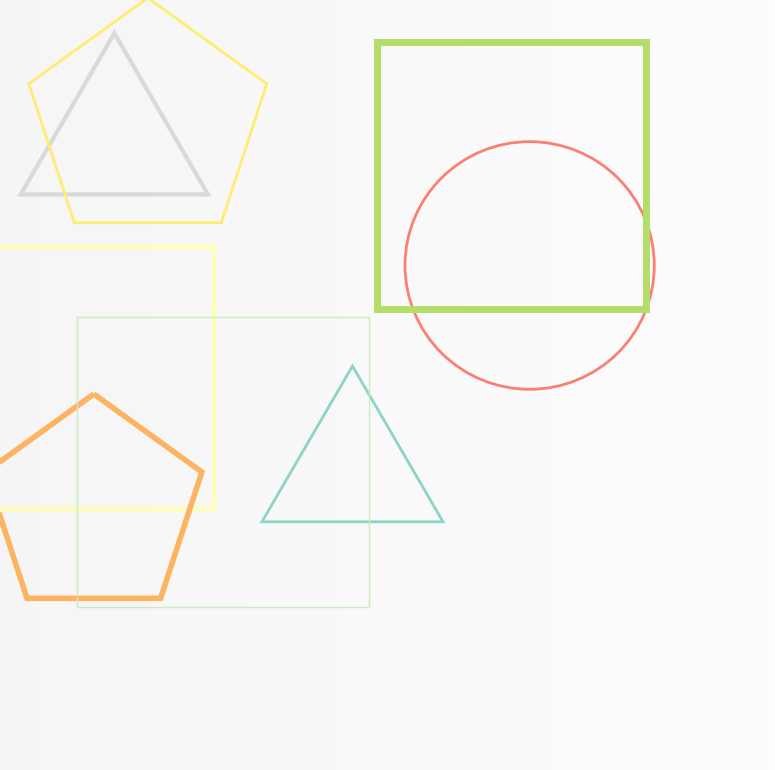[{"shape": "triangle", "thickness": 1, "radius": 0.67, "center": [0.455, 0.39]}, {"shape": "square", "thickness": 1.5, "radius": 0.85, "center": [0.105, 0.509]}, {"shape": "circle", "thickness": 1, "radius": 0.8, "center": [0.683, 0.655]}, {"shape": "pentagon", "thickness": 2, "radius": 0.73, "center": [0.121, 0.342]}, {"shape": "square", "thickness": 2.5, "radius": 0.87, "center": [0.66, 0.772]}, {"shape": "triangle", "thickness": 1.5, "radius": 0.7, "center": [0.148, 0.817]}, {"shape": "square", "thickness": 0.5, "radius": 0.94, "center": [0.288, 0.4]}, {"shape": "pentagon", "thickness": 1, "radius": 0.81, "center": [0.191, 0.841]}]